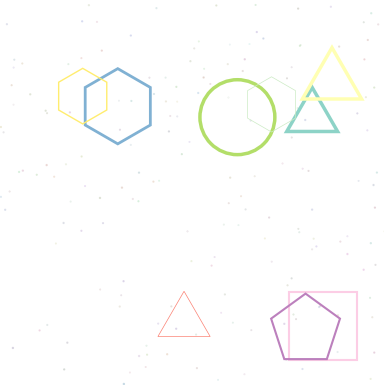[{"shape": "triangle", "thickness": 2.5, "radius": 0.38, "center": [0.811, 0.697]}, {"shape": "triangle", "thickness": 2.5, "radius": 0.44, "center": [0.862, 0.787]}, {"shape": "triangle", "thickness": 0.5, "radius": 0.39, "center": [0.478, 0.165]}, {"shape": "hexagon", "thickness": 2, "radius": 0.49, "center": [0.306, 0.724]}, {"shape": "circle", "thickness": 2.5, "radius": 0.49, "center": [0.617, 0.696]}, {"shape": "square", "thickness": 1.5, "radius": 0.44, "center": [0.839, 0.154]}, {"shape": "pentagon", "thickness": 1.5, "radius": 0.47, "center": [0.794, 0.143]}, {"shape": "hexagon", "thickness": 0.5, "radius": 0.36, "center": [0.705, 0.729]}, {"shape": "hexagon", "thickness": 1, "radius": 0.36, "center": [0.215, 0.75]}]